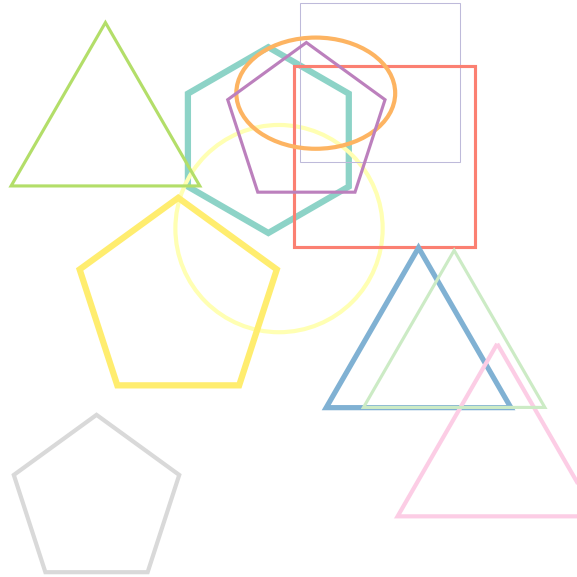[{"shape": "hexagon", "thickness": 3, "radius": 0.8, "center": [0.465, 0.757]}, {"shape": "circle", "thickness": 2, "radius": 0.9, "center": [0.483, 0.603]}, {"shape": "square", "thickness": 0.5, "radius": 0.69, "center": [0.658, 0.856]}, {"shape": "square", "thickness": 1.5, "radius": 0.78, "center": [0.666, 0.728]}, {"shape": "triangle", "thickness": 2.5, "radius": 0.92, "center": [0.725, 0.386]}, {"shape": "oval", "thickness": 2, "radius": 0.69, "center": [0.547, 0.838]}, {"shape": "triangle", "thickness": 1.5, "radius": 0.94, "center": [0.183, 0.771]}, {"shape": "triangle", "thickness": 2, "radius": 1.0, "center": [0.861, 0.205]}, {"shape": "pentagon", "thickness": 2, "radius": 0.75, "center": [0.167, 0.13]}, {"shape": "pentagon", "thickness": 1.5, "radius": 0.72, "center": [0.531, 0.782]}, {"shape": "triangle", "thickness": 1.5, "radius": 0.91, "center": [0.786, 0.384]}, {"shape": "pentagon", "thickness": 3, "radius": 0.9, "center": [0.309, 0.477]}]